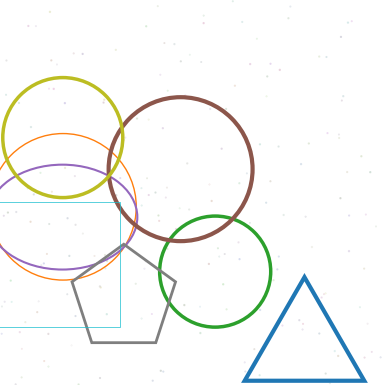[{"shape": "triangle", "thickness": 3, "radius": 0.9, "center": [0.791, 0.101]}, {"shape": "circle", "thickness": 1, "radius": 0.95, "center": [0.164, 0.463]}, {"shape": "circle", "thickness": 2.5, "radius": 0.72, "center": [0.559, 0.295]}, {"shape": "oval", "thickness": 1.5, "radius": 0.97, "center": [0.162, 0.436]}, {"shape": "circle", "thickness": 3, "radius": 0.93, "center": [0.469, 0.561]}, {"shape": "pentagon", "thickness": 2, "radius": 0.71, "center": [0.322, 0.224]}, {"shape": "circle", "thickness": 2.5, "radius": 0.78, "center": [0.163, 0.643]}, {"shape": "square", "thickness": 0.5, "radius": 0.81, "center": [0.15, 0.313]}]